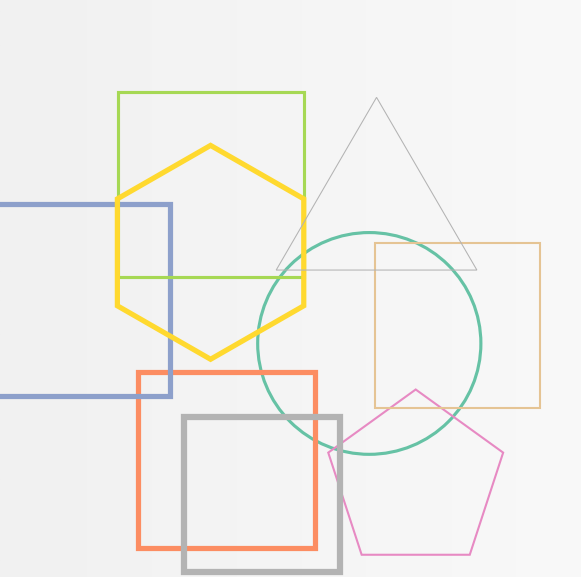[{"shape": "circle", "thickness": 1.5, "radius": 0.96, "center": [0.635, 0.404]}, {"shape": "square", "thickness": 2.5, "radius": 0.76, "center": [0.39, 0.203]}, {"shape": "square", "thickness": 2.5, "radius": 0.83, "center": [0.126, 0.48]}, {"shape": "pentagon", "thickness": 1, "radius": 0.79, "center": [0.715, 0.166]}, {"shape": "square", "thickness": 1.5, "radius": 0.8, "center": [0.363, 0.68]}, {"shape": "hexagon", "thickness": 2.5, "radius": 0.93, "center": [0.362, 0.562]}, {"shape": "square", "thickness": 1, "radius": 0.71, "center": [0.787, 0.436]}, {"shape": "triangle", "thickness": 0.5, "radius": 1.0, "center": [0.648, 0.631]}, {"shape": "square", "thickness": 3, "radius": 0.67, "center": [0.451, 0.143]}]